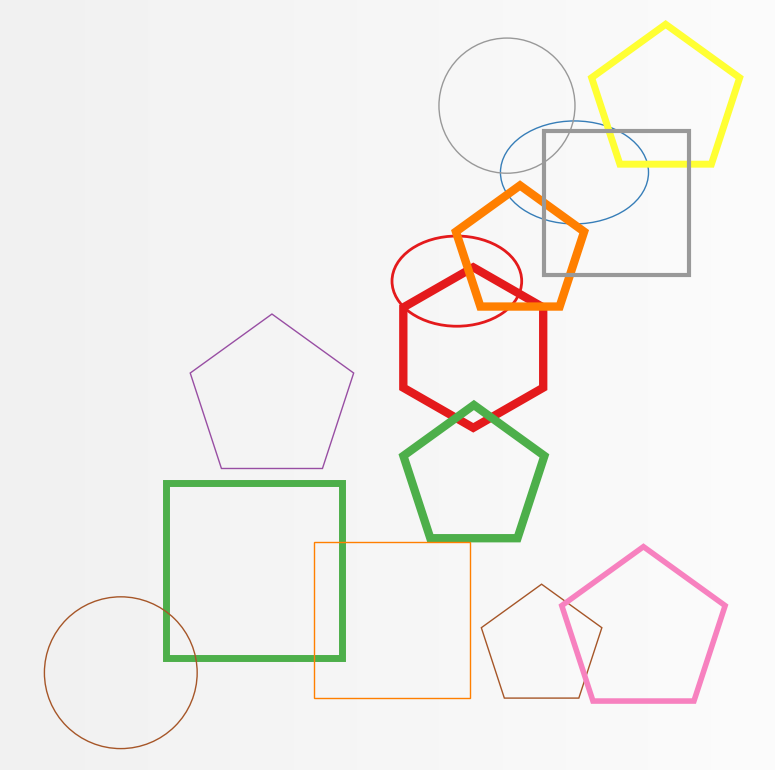[{"shape": "hexagon", "thickness": 3, "radius": 0.52, "center": [0.611, 0.549]}, {"shape": "oval", "thickness": 1, "radius": 0.42, "center": [0.589, 0.635]}, {"shape": "oval", "thickness": 0.5, "radius": 0.48, "center": [0.741, 0.776]}, {"shape": "pentagon", "thickness": 3, "radius": 0.48, "center": [0.611, 0.378]}, {"shape": "square", "thickness": 2.5, "radius": 0.57, "center": [0.328, 0.259]}, {"shape": "pentagon", "thickness": 0.5, "radius": 0.55, "center": [0.351, 0.481]}, {"shape": "pentagon", "thickness": 3, "radius": 0.43, "center": [0.671, 0.672]}, {"shape": "square", "thickness": 0.5, "radius": 0.5, "center": [0.506, 0.195]}, {"shape": "pentagon", "thickness": 2.5, "radius": 0.5, "center": [0.859, 0.868]}, {"shape": "circle", "thickness": 0.5, "radius": 0.49, "center": [0.156, 0.126]}, {"shape": "pentagon", "thickness": 0.5, "radius": 0.41, "center": [0.699, 0.16]}, {"shape": "pentagon", "thickness": 2, "radius": 0.55, "center": [0.83, 0.179]}, {"shape": "circle", "thickness": 0.5, "radius": 0.44, "center": [0.654, 0.863]}, {"shape": "square", "thickness": 1.5, "radius": 0.47, "center": [0.795, 0.736]}]